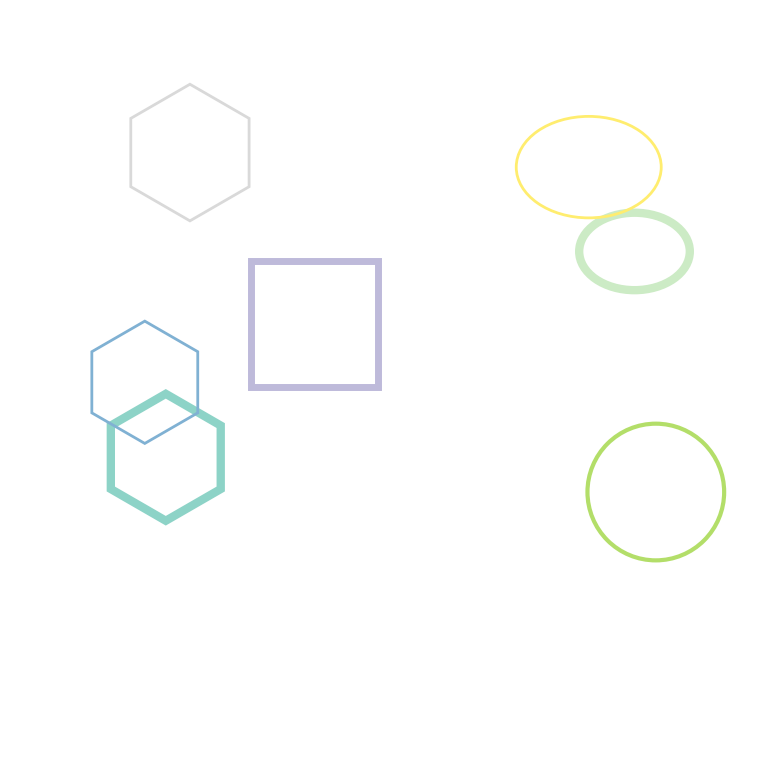[{"shape": "hexagon", "thickness": 3, "radius": 0.41, "center": [0.215, 0.406]}, {"shape": "square", "thickness": 2.5, "radius": 0.41, "center": [0.408, 0.579]}, {"shape": "hexagon", "thickness": 1, "radius": 0.4, "center": [0.188, 0.504]}, {"shape": "circle", "thickness": 1.5, "radius": 0.44, "center": [0.852, 0.361]}, {"shape": "hexagon", "thickness": 1, "radius": 0.44, "center": [0.247, 0.802]}, {"shape": "oval", "thickness": 3, "radius": 0.36, "center": [0.824, 0.673]}, {"shape": "oval", "thickness": 1, "radius": 0.47, "center": [0.765, 0.783]}]